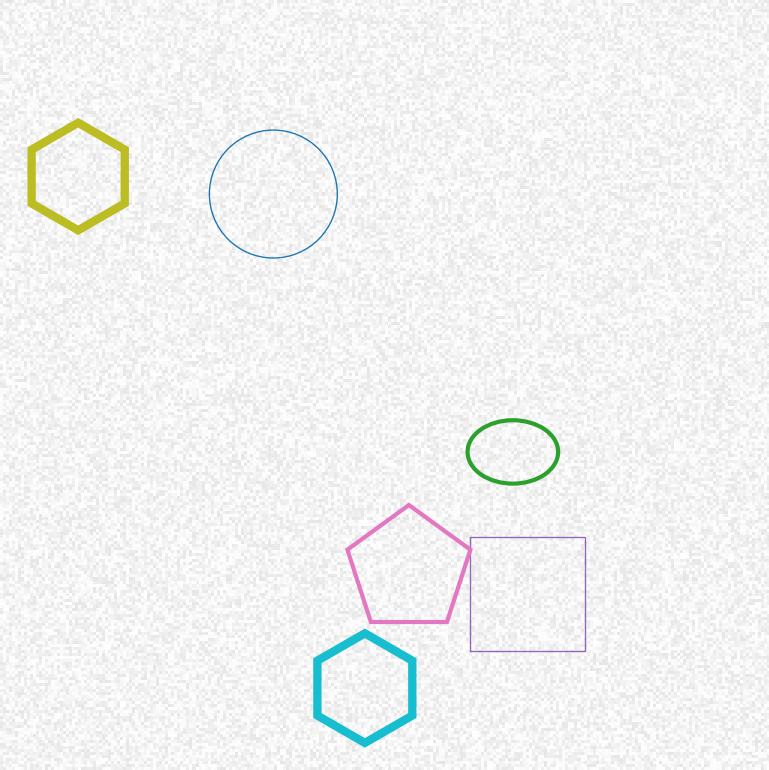[{"shape": "circle", "thickness": 0.5, "radius": 0.42, "center": [0.355, 0.748]}, {"shape": "oval", "thickness": 1.5, "radius": 0.29, "center": [0.666, 0.413]}, {"shape": "square", "thickness": 0.5, "radius": 0.37, "center": [0.685, 0.229]}, {"shape": "pentagon", "thickness": 1.5, "radius": 0.42, "center": [0.531, 0.26]}, {"shape": "hexagon", "thickness": 3, "radius": 0.35, "center": [0.102, 0.771]}, {"shape": "hexagon", "thickness": 3, "radius": 0.36, "center": [0.474, 0.106]}]